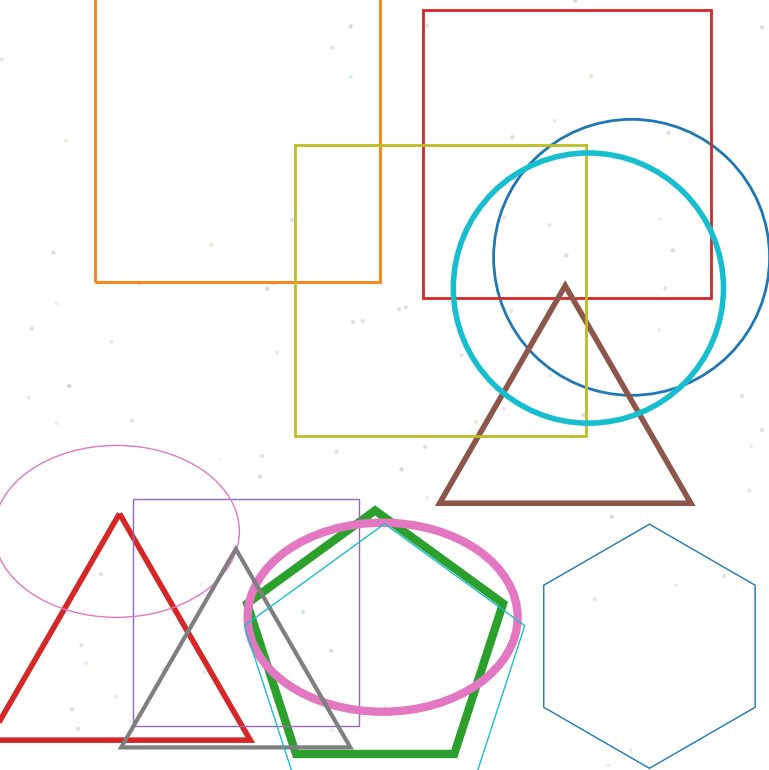[{"shape": "hexagon", "thickness": 0.5, "radius": 0.79, "center": [0.843, 0.161]}, {"shape": "circle", "thickness": 1, "radius": 0.9, "center": [0.82, 0.666]}, {"shape": "square", "thickness": 1, "radius": 0.93, "center": [0.308, 0.819]}, {"shape": "pentagon", "thickness": 3, "radius": 0.87, "center": [0.487, 0.162]}, {"shape": "square", "thickness": 1, "radius": 0.94, "center": [0.736, 0.8]}, {"shape": "triangle", "thickness": 2, "radius": 0.98, "center": [0.155, 0.137]}, {"shape": "square", "thickness": 0.5, "radius": 0.74, "center": [0.319, 0.205]}, {"shape": "triangle", "thickness": 2, "radius": 0.94, "center": [0.734, 0.441]}, {"shape": "oval", "thickness": 3, "radius": 0.88, "center": [0.497, 0.198]}, {"shape": "oval", "thickness": 0.5, "radius": 0.8, "center": [0.151, 0.31]}, {"shape": "triangle", "thickness": 1.5, "radius": 0.86, "center": [0.306, 0.115]}, {"shape": "square", "thickness": 1, "radius": 0.95, "center": [0.572, 0.622]}, {"shape": "circle", "thickness": 2, "radius": 0.88, "center": [0.764, 0.626]}, {"shape": "pentagon", "thickness": 0.5, "radius": 0.96, "center": [0.499, 0.128]}]